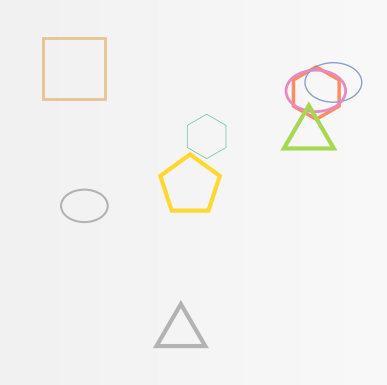[{"shape": "hexagon", "thickness": 0.5, "radius": 0.29, "center": [0.533, 0.646]}, {"shape": "hexagon", "thickness": 2.5, "radius": 0.34, "center": [0.816, 0.758]}, {"shape": "oval", "thickness": 1, "radius": 0.37, "center": [0.86, 0.786]}, {"shape": "oval", "thickness": 2, "radius": 0.38, "center": [0.815, 0.764]}, {"shape": "triangle", "thickness": 3, "radius": 0.37, "center": [0.797, 0.652]}, {"shape": "pentagon", "thickness": 3, "radius": 0.4, "center": [0.49, 0.518]}, {"shape": "square", "thickness": 2, "radius": 0.4, "center": [0.191, 0.822]}, {"shape": "triangle", "thickness": 3, "radius": 0.36, "center": [0.467, 0.137]}, {"shape": "oval", "thickness": 1.5, "radius": 0.3, "center": [0.218, 0.465]}]